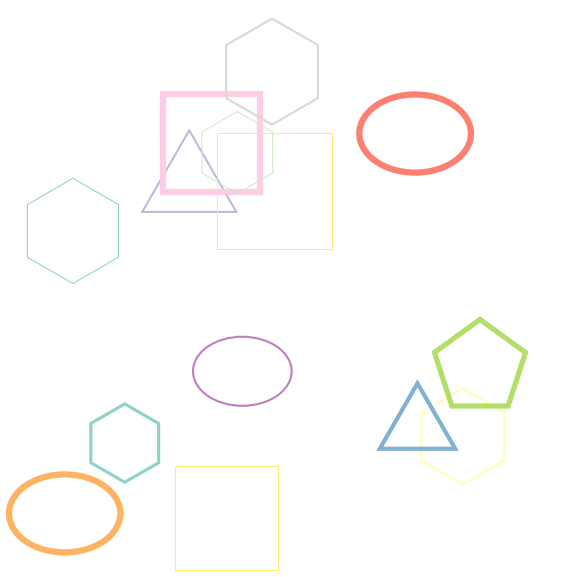[{"shape": "hexagon", "thickness": 1.5, "radius": 0.34, "center": [0.216, 0.232]}, {"shape": "hexagon", "thickness": 0.5, "radius": 0.46, "center": [0.126, 0.599]}, {"shape": "hexagon", "thickness": 1, "radius": 0.41, "center": [0.802, 0.243]}, {"shape": "triangle", "thickness": 1, "radius": 0.47, "center": [0.328, 0.679]}, {"shape": "oval", "thickness": 3, "radius": 0.48, "center": [0.719, 0.768]}, {"shape": "triangle", "thickness": 2, "radius": 0.38, "center": [0.723, 0.26]}, {"shape": "oval", "thickness": 3, "radius": 0.48, "center": [0.112, 0.11]}, {"shape": "pentagon", "thickness": 2.5, "radius": 0.41, "center": [0.831, 0.363]}, {"shape": "square", "thickness": 3, "radius": 0.42, "center": [0.367, 0.751]}, {"shape": "hexagon", "thickness": 1, "radius": 0.46, "center": [0.471, 0.875]}, {"shape": "oval", "thickness": 1, "radius": 0.43, "center": [0.42, 0.356]}, {"shape": "hexagon", "thickness": 0.5, "radius": 0.35, "center": [0.411, 0.735]}, {"shape": "square", "thickness": 0.5, "radius": 0.5, "center": [0.475, 0.669]}, {"shape": "square", "thickness": 0.5, "radius": 0.45, "center": [0.393, 0.102]}]